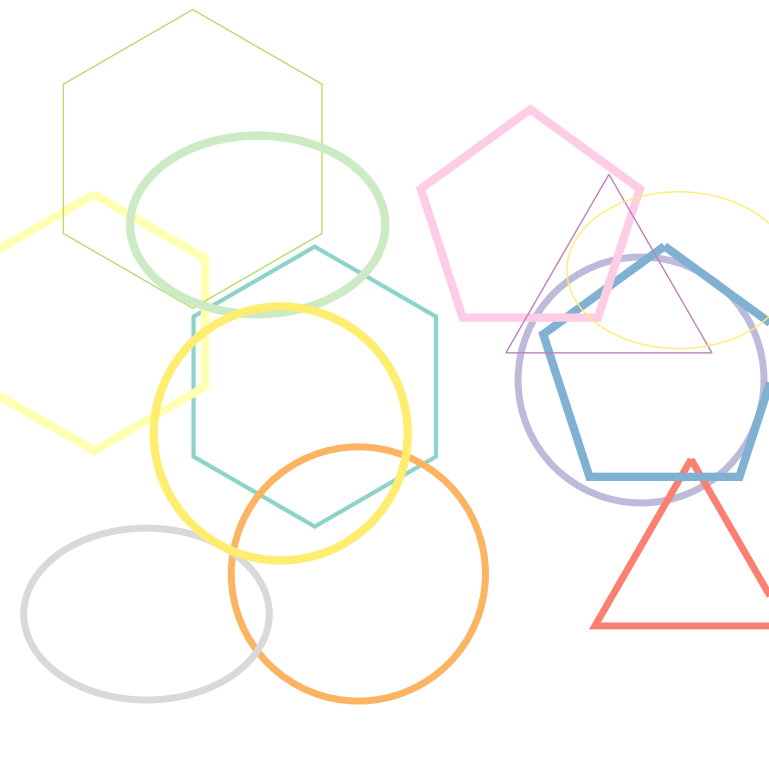[{"shape": "hexagon", "thickness": 1.5, "radius": 0.91, "center": [0.409, 0.498]}, {"shape": "hexagon", "thickness": 3, "radius": 0.83, "center": [0.122, 0.581]}, {"shape": "circle", "thickness": 2.5, "radius": 0.8, "center": [0.832, 0.507]}, {"shape": "triangle", "thickness": 2.5, "radius": 0.72, "center": [0.898, 0.259]}, {"shape": "pentagon", "thickness": 3, "radius": 0.83, "center": [0.863, 0.515]}, {"shape": "circle", "thickness": 2.5, "radius": 0.83, "center": [0.465, 0.255]}, {"shape": "hexagon", "thickness": 0.5, "radius": 0.97, "center": [0.25, 0.794]}, {"shape": "pentagon", "thickness": 3, "radius": 0.75, "center": [0.689, 0.708]}, {"shape": "oval", "thickness": 2.5, "radius": 0.8, "center": [0.19, 0.203]}, {"shape": "triangle", "thickness": 0.5, "radius": 0.77, "center": [0.791, 0.619]}, {"shape": "oval", "thickness": 3, "radius": 0.83, "center": [0.335, 0.708]}, {"shape": "circle", "thickness": 3, "radius": 0.82, "center": [0.365, 0.437]}, {"shape": "oval", "thickness": 0.5, "radius": 0.73, "center": [0.882, 0.649]}]